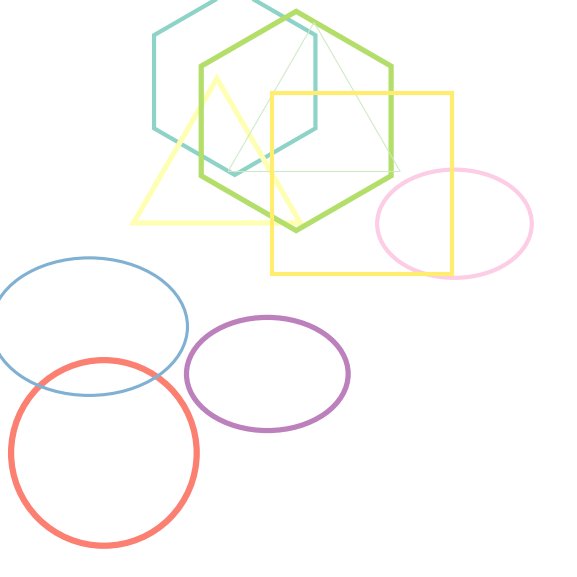[{"shape": "hexagon", "thickness": 2, "radius": 0.81, "center": [0.407, 0.858]}, {"shape": "triangle", "thickness": 2.5, "radius": 0.83, "center": [0.376, 0.696]}, {"shape": "circle", "thickness": 3, "radius": 0.8, "center": [0.18, 0.215]}, {"shape": "oval", "thickness": 1.5, "radius": 0.85, "center": [0.155, 0.434]}, {"shape": "hexagon", "thickness": 2.5, "radius": 0.95, "center": [0.513, 0.79]}, {"shape": "oval", "thickness": 2, "radius": 0.67, "center": [0.787, 0.612]}, {"shape": "oval", "thickness": 2.5, "radius": 0.7, "center": [0.463, 0.352]}, {"shape": "triangle", "thickness": 0.5, "radius": 0.86, "center": [0.544, 0.788]}, {"shape": "square", "thickness": 2, "radius": 0.78, "center": [0.627, 0.681]}]